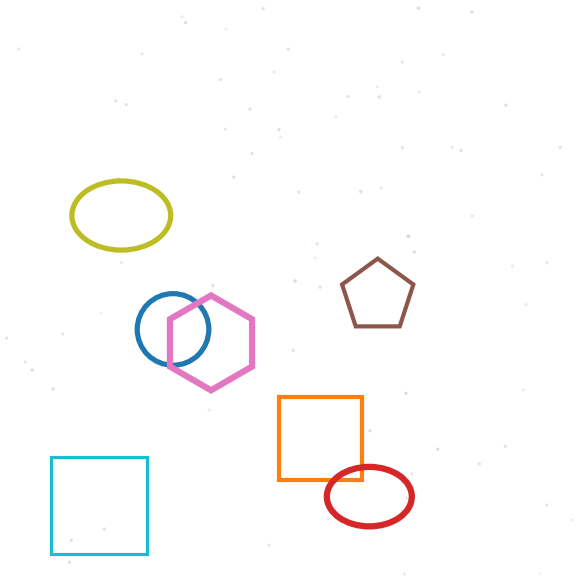[{"shape": "circle", "thickness": 2.5, "radius": 0.31, "center": [0.3, 0.429]}, {"shape": "square", "thickness": 2, "radius": 0.36, "center": [0.555, 0.239]}, {"shape": "oval", "thickness": 3, "radius": 0.37, "center": [0.64, 0.139]}, {"shape": "pentagon", "thickness": 2, "radius": 0.32, "center": [0.654, 0.486]}, {"shape": "hexagon", "thickness": 3, "radius": 0.41, "center": [0.365, 0.405]}, {"shape": "oval", "thickness": 2.5, "radius": 0.43, "center": [0.21, 0.626]}, {"shape": "square", "thickness": 1.5, "radius": 0.42, "center": [0.171, 0.124]}]